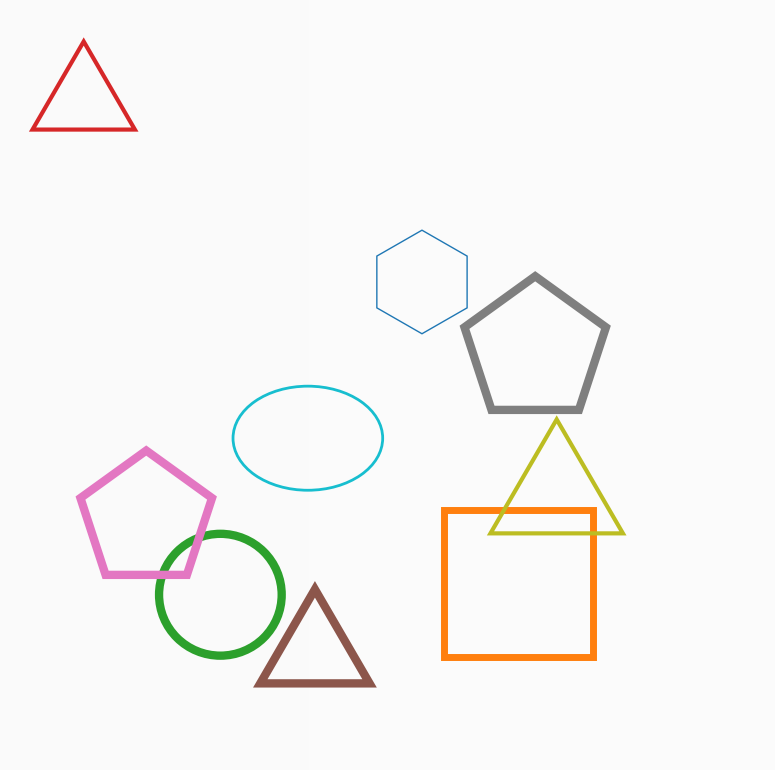[{"shape": "hexagon", "thickness": 0.5, "radius": 0.34, "center": [0.544, 0.634]}, {"shape": "square", "thickness": 2.5, "radius": 0.48, "center": [0.669, 0.242]}, {"shape": "circle", "thickness": 3, "radius": 0.4, "center": [0.284, 0.228]}, {"shape": "triangle", "thickness": 1.5, "radius": 0.38, "center": [0.108, 0.87]}, {"shape": "triangle", "thickness": 3, "radius": 0.41, "center": [0.406, 0.153]}, {"shape": "pentagon", "thickness": 3, "radius": 0.45, "center": [0.189, 0.326]}, {"shape": "pentagon", "thickness": 3, "radius": 0.48, "center": [0.691, 0.545]}, {"shape": "triangle", "thickness": 1.5, "radius": 0.49, "center": [0.718, 0.357]}, {"shape": "oval", "thickness": 1, "radius": 0.48, "center": [0.397, 0.431]}]